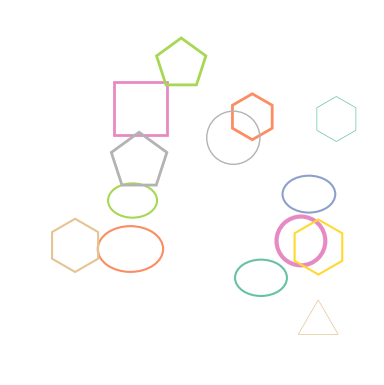[{"shape": "hexagon", "thickness": 0.5, "radius": 0.29, "center": [0.874, 0.691]}, {"shape": "oval", "thickness": 1.5, "radius": 0.34, "center": [0.678, 0.278]}, {"shape": "hexagon", "thickness": 2, "radius": 0.3, "center": [0.655, 0.697]}, {"shape": "oval", "thickness": 1.5, "radius": 0.42, "center": [0.339, 0.353]}, {"shape": "oval", "thickness": 1.5, "radius": 0.34, "center": [0.802, 0.496]}, {"shape": "circle", "thickness": 3, "radius": 0.32, "center": [0.782, 0.374]}, {"shape": "square", "thickness": 2, "radius": 0.34, "center": [0.366, 0.718]}, {"shape": "oval", "thickness": 1.5, "radius": 0.32, "center": [0.344, 0.479]}, {"shape": "pentagon", "thickness": 2, "radius": 0.34, "center": [0.471, 0.834]}, {"shape": "hexagon", "thickness": 1.5, "radius": 0.36, "center": [0.827, 0.358]}, {"shape": "triangle", "thickness": 0.5, "radius": 0.3, "center": [0.827, 0.161]}, {"shape": "hexagon", "thickness": 1.5, "radius": 0.35, "center": [0.195, 0.363]}, {"shape": "pentagon", "thickness": 2, "radius": 0.38, "center": [0.361, 0.581]}, {"shape": "circle", "thickness": 1, "radius": 0.35, "center": [0.606, 0.642]}]